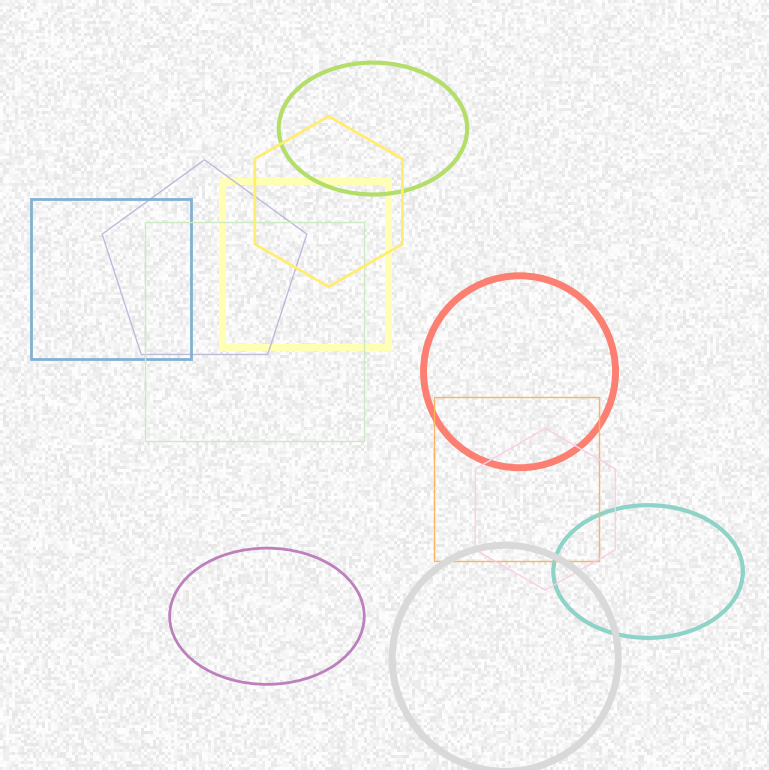[{"shape": "oval", "thickness": 1.5, "radius": 0.62, "center": [0.842, 0.258]}, {"shape": "square", "thickness": 2.5, "radius": 0.54, "center": [0.397, 0.657]}, {"shape": "pentagon", "thickness": 0.5, "radius": 0.7, "center": [0.266, 0.653]}, {"shape": "circle", "thickness": 2.5, "radius": 0.62, "center": [0.675, 0.517]}, {"shape": "square", "thickness": 1, "radius": 0.52, "center": [0.144, 0.638]}, {"shape": "square", "thickness": 0.5, "radius": 0.53, "center": [0.671, 0.378]}, {"shape": "oval", "thickness": 1.5, "radius": 0.61, "center": [0.484, 0.833]}, {"shape": "hexagon", "thickness": 0.5, "radius": 0.52, "center": [0.708, 0.339]}, {"shape": "circle", "thickness": 2.5, "radius": 0.73, "center": [0.656, 0.145]}, {"shape": "oval", "thickness": 1, "radius": 0.63, "center": [0.347, 0.2]}, {"shape": "square", "thickness": 0.5, "radius": 0.71, "center": [0.33, 0.57]}, {"shape": "hexagon", "thickness": 1, "radius": 0.55, "center": [0.427, 0.738]}]